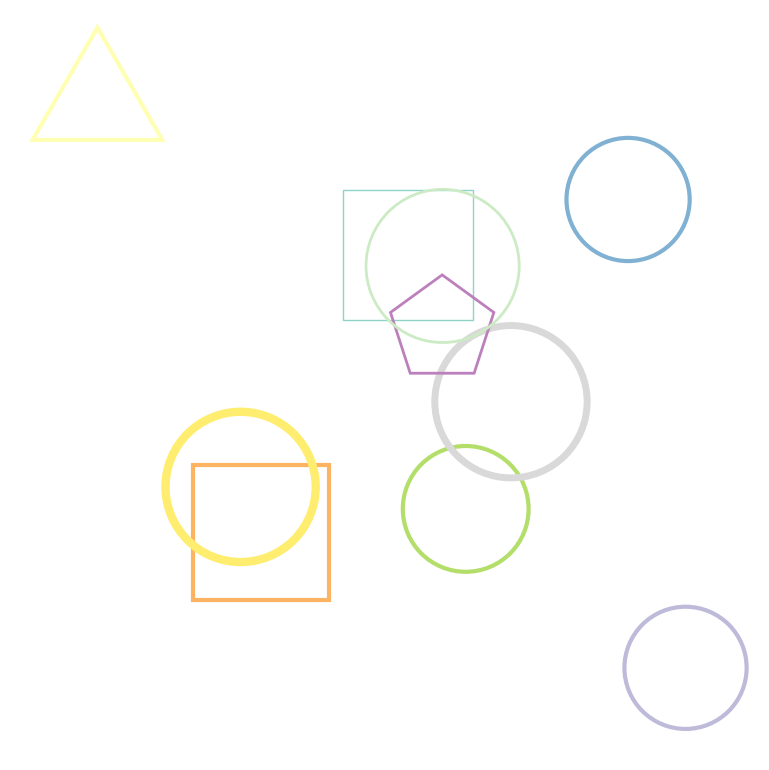[{"shape": "square", "thickness": 0.5, "radius": 0.42, "center": [0.53, 0.669]}, {"shape": "triangle", "thickness": 1.5, "radius": 0.49, "center": [0.127, 0.867]}, {"shape": "circle", "thickness": 1.5, "radius": 0.4, "center": [0.89, 0.133]}, {"shape": "circle", "thickness": 1.5, "radius": 0.4, "center": [0.816, 0.741]}, {"shape": "square", "thickness": 1.5, "radius": 0.44, "center": [0.339, 0.309]}, {"shape": "circle", "thickness": 1.5, "radius": 0.41, "center": [0.605, 0.339]}, {"shape": "circle", "thickness": 2.5, "radius": 0.49, "center": [0.664, 0.478]}, {"shape": "pentagon", "thickness": 1, "radius": 0.35, "center": [0.574, 0.572]}, {"shape": "circle", "thickness": 1, "radius": 0.5, "center": [0.575, 0.655]}, {"shape": "circle", "thickness": 3, "radius": 0.49, "center": [0.312, 0.368]}]